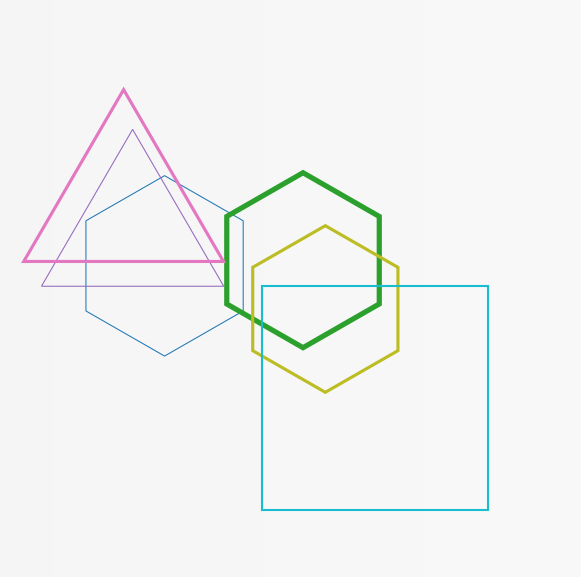[{"shape": "hexagon", "thickness": 0.5, "radius": 0.78, "center": [0.283, 0.539]}, {"shape": "hexagon", "thickness": 2.5, "radius": 0.76, "center": [0.521, 0.549]}, {"shape": "triangle", "thickness": 0.5, "radius": 0.91, "center": [0.228, 0.594]}, {"shape": "triangle", "thickness": 1.5, "radius": 0.99, "center": [0.213, 0.646]}, {"shape": "hexagon", "thickness": 1.5, "radius": 0.72, "center": [0.56, 0.464]}, {"shape": "square", "thickness": 1, "radius": 0.97, "center": [0.645, 0.31]}]